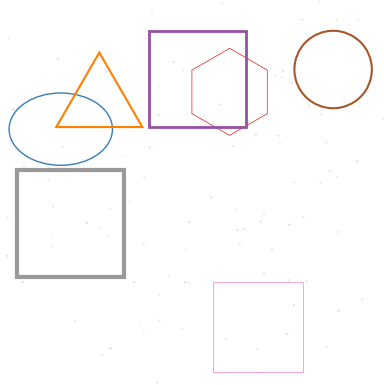[{"shape": "hexagon", "thickness": 0.5, "radius": 0.57, "center": [0.596, 0.761]}, {"shape": "oval", "thickness": 1, "radius": 0.67, "center": [0.158, 0.665]}, {"shape": "square", "thickness": 2, "radius": 0.63, "center": [0.513, 0.794]}, {"shape": "triangle", "thickness": 1.5, "radius": 0.65, "center": [0.258, 0.735]}, {"shape": "circle", "thickness": 1.5, "radius": 0.5, "center": [0.865, 0.819]}, {"shape": "square", "thickness": 0.5, "radius": 0.59, "center": [0.671, 0.15]}, {"shape": "square", "thickness": 3, "radius": 0.7, "center": [0.184, 0.419]}]